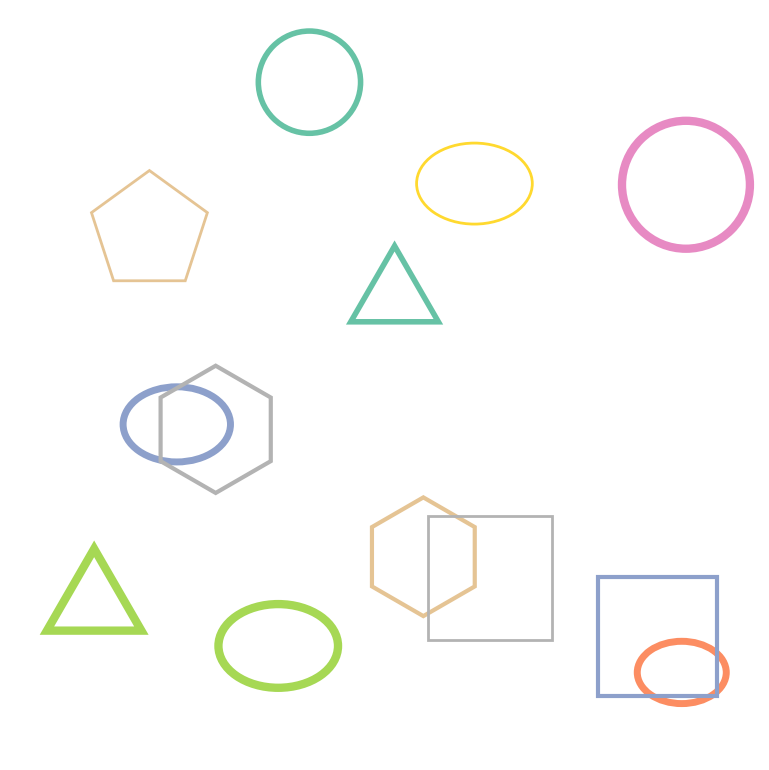[{"shape": "circle", "thickness": 2, "radius": 0.33, "center": [0.402, 0.893]}, {"shape": "triangle", "thickness": 2, "radius": 0.33, "center": [0.512, 0.615]}, {"shape": "oval", "thickness": 2.5, "radius": 0.29, "center": [0.885, 0.127]}, {"shape": "oval", "thickness": 2.5, "radius": 0.35, "center": [0.23, 0.449]}, {"shape": "square", "thickness": 1.5, "radius": 0.39, "center": [0.854, 0.174]}, {"shape": "circle", "thickness": 3, "radius": 0.42, "center": [0.891, 0.76]}, {"shape": "triangle", "thickness": 3, "radius": 0.35, "center": [0.122, 0.216]}, {"shape": "oval", "thickness": 3, "radius": 0.39, "center": [0.361, 0.161]}, {"shape": "oval", "thickness": 1, "radius": 0.38, "center": [0.616, 0.762]}, {"shape": "hexagon", "thickness": 1.5, "radius": 0.39, "center": [0.55, 0.277]}, {"shape": "pentagon", "thickness": 1, "radius": 0.4, "center": [0.194, 0.699]}, {"shape": "hexagon", "thickness": 1.5, "radius": 0.41, "center": [0.28, 0.442]}, {"shape": "square", "thickness": 1, "radius": 0.4, "center": [0.636, 0.249]}]